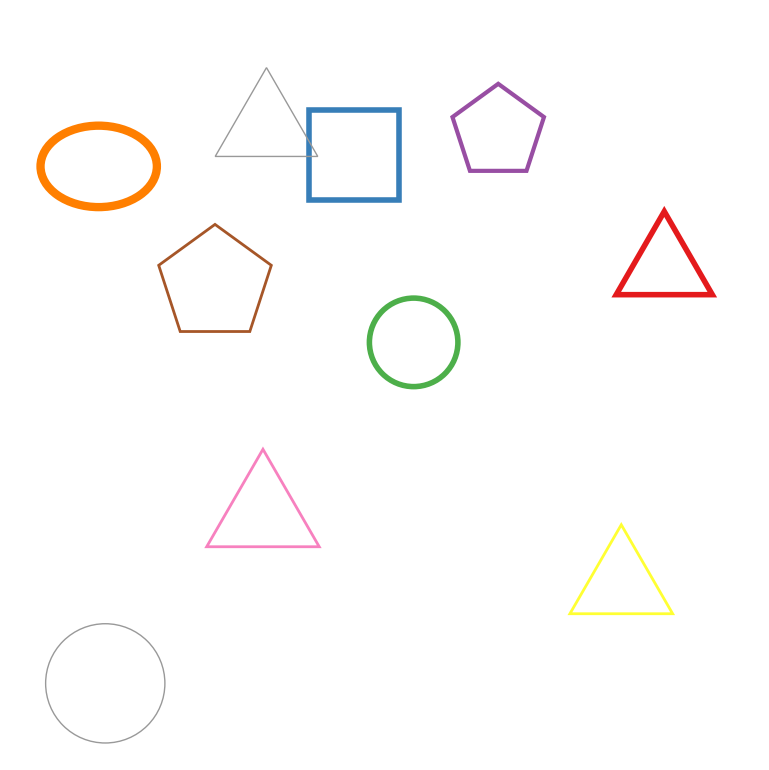[{"shape": "triangle", "thickness": 2, "radius": 0.36, "center": [0.863, 0.653]}, {"shape": "square", "thickness": 2, "radius": 0.29, "center": [0.46, 0.799]}, {"shape": "circle", "thickness": 2, "radius": 0.29, "center": [0.537, 0.555]}, {"shape": "pentagon", "thickness": 1.5, "radius": 0.31, "center": [0.647, 0.829]}, {"shape": "oval", "thickness": 3, "radius": 0.38, "center": [0.128, 0.784]}, {"shape": "triangle", "thickness": 1, "radius": 0.39, "center": [0.807, 0.241]}, {"shape": "pentagon", "thickness": 1, "radius": 0.38, "center": [0.279, 0.632]}, {"shape": "triangle", "thickness": 1, "radius": 0.42, "center": [0.342, 0.332]}, {"shape": "triangle", "thickness": 0.5, "radius": 0.38, "center": [0.346, 0.835]}, {"shape": "circle", "thickness": 0.5, "radius": 0.39, "center": [0.137, 0.113]}]